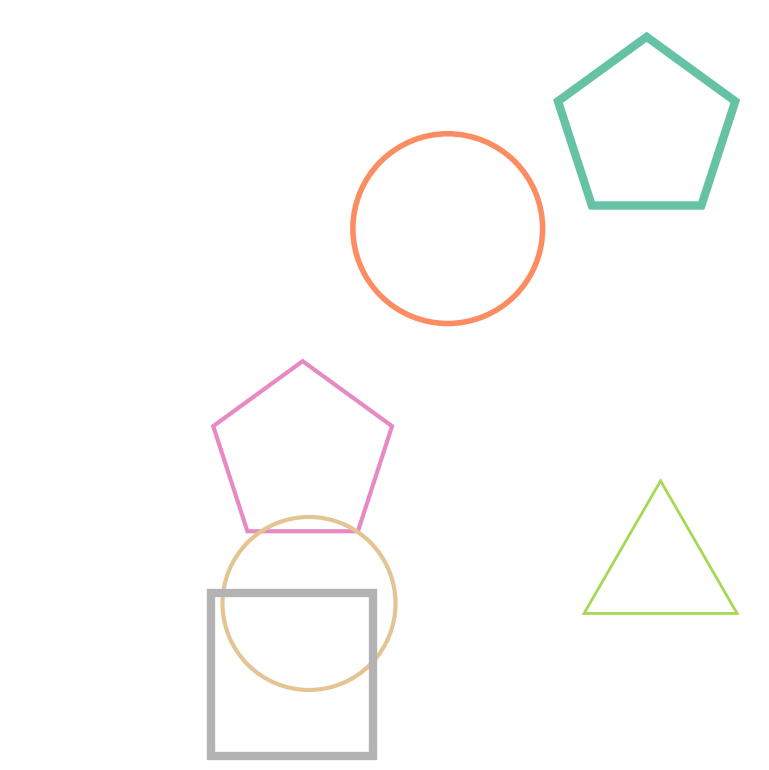[{"shape": "pentagon", "thickness": 3, "radius": 0.61, "center": [0.84, 0.831]}, {"shape": "circle", "thickness": 2, "radius": 0.62, "center": [0.581, 0.703]}, {"shape": "pentagon", "thickness": 1.5, "radius": 0.61, "center": [0.393, 0.409]}, {"shape": "triangle", "thickness": 1, "radius": 0.57, "center": [0.858, 0.261]}, {"shape": "circle", "thickness": 1.5, "radius": 0.56, "center": [0.401, 0.216]}, {"shape": "square", "thickness": 3, "radius": 0.53, "center": [0.379, 0.124]}]